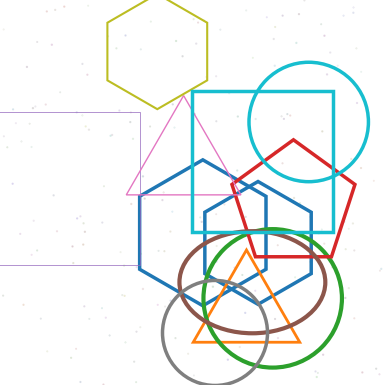[{"shape": "hexagon", "thickness": 2.5, "radius": 0.8, "center": [0.67, 0.369]}, {"shape": "hexagon", "thickness": 2.5, "radius": 0.95, "center": [0.527, 0.395]}, {"shape": "triangle", "thickness": 2, "radius": 0.8, "center": [0.64, 0.191]}, {"shape": "circle", "thickness": 3, "radius": 0.9, "center": [0.708, 0.225]}, {"shape": "pentagon", "thickness": 2.5, "radius": 0.84, "center": [0.762, 0.469]}, {"shape": "square", "thickness": 0.5, "radius": 0.99, "center": [0.165, 0.511]}, {"shape": "oval", "thickness": 3, "radius": 0.95, "center": [0.656, 0.267]}, {"shape": "triangle", "thickness": 1, "radius": 0.86, "center": [0.477, 0.58]}, {"shape": "circle", "thickness": 2.5, "radius": 0.68, "center": [0.558, 0.135]}, {"shape": "hexagon", "thickness": 1.5, "radius": 0.75, "center": [0.409, 0.866]}, {"shape": "circle", "thickness": 2.5, "radius": 0.78, "center": [0.802, 0.683]}, {"shape": "square", "thickness": 2.5, "radius": 0.92, "center": [0.682, 0.58]}]